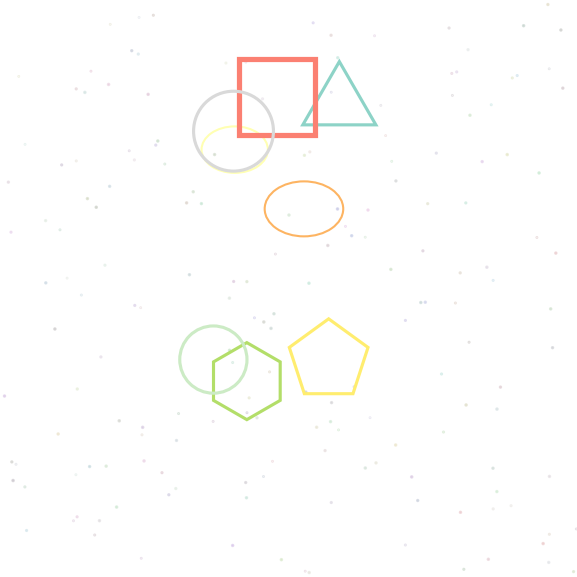[{"shape": "triangle", "thickness": 1.5, "radius": 0.37, "center": [0.588, 0.819]}, {"shape": "oval", "thickness": 1, "radius": 0.29, "center": [0.406, 0.74]}, {"shape": "square", "thickness": 2.5, "radius": 0.33, "center": [0.479, 0.831]}, {"shape": "oval", "thickness": 1, "radius": 0.34, "center": [0.526, 0.637]}, {"shape": "hexagon", "thickness": 1.5, "radius": 0.33, "center": [0.427, 0.339]}, {"shape": "circle", "thickness": 1.5, "radius": 0.35, "center": [0.404, 0.772]}, {"shape": "circle", "thickness": 1.5, "radius": 0.29, "center": [0.369, 0.376]}, {"shape": "pentagon", "thickness": 1.5, "radius": 0.36, "center": [0.569, 0.375]}]